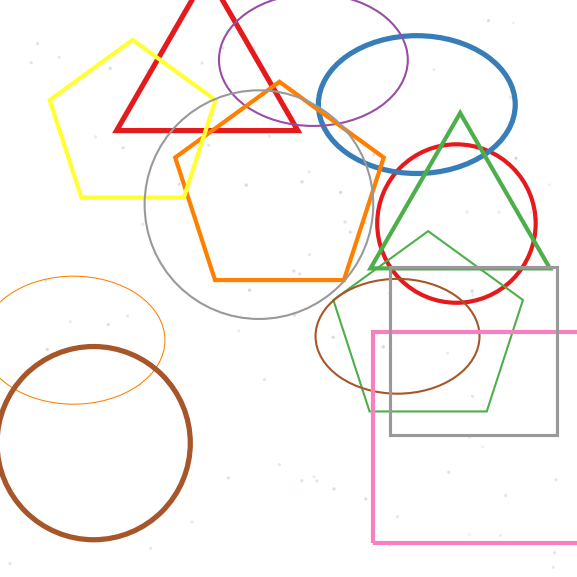[{"shape": "triangle", "thickness": 2.5, "radius": 0.91, "center": [0.359, 0.864]}, {"shape": "circle", "thickness": 2, "radius": 0.69, "center": [0.79, 0.612]}, {"shape": "oval", "thickness": 2.5, "radius": 0.85, "center": [0.722, 0.818]}, {"shape": "pentagon", "thickness": 1, "radius": 0.86, "center": [0.741, 0.426]}, {"shape": "triangle", "thickness": 2, "radius": 0.9, "center": [0.797, 0.624]}, {"shape": "oval", "thickness": 1, "radius": 0.82, "center": [0.543, 0.896]}, {"shape": "pentagon", "thickness": 2, "radius": 0.95, "center": [0.484, 0.668]}, {"shape": "oval", "thickness": 0.5, "radius": 0.79, "center": [0.127, 0.41]}, {"shape": "pentagon", "thickness": 2, "radius": 0.75, "center": [0.23, 0.779]}, {"shape": "circle", "thickness": 2.5, "radius": 0.84, "center": [0.162, 0.232]}, {"shape": "oval", "thickness": 1, "radius": 0.71, "center": [0.688, 0.417]}, {"shape": "square", "thickness": 2, "radius": 0.91, "center": [0.829, 0.241]}, {"shape": "circle", "thickness": 1, "radius": 0.99, "center": [0.448, 0.645]}, {"shape": "square", "thickness": 1.5, "radius": 0.73, "center": [0.82, 0.391]}]